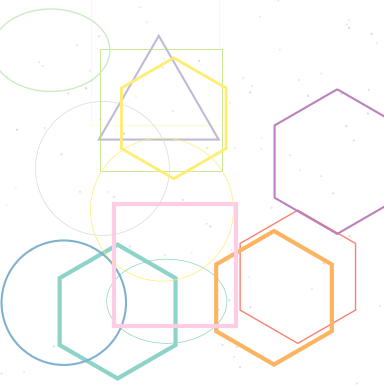[{"shape": "oval", "thickness": 0.5, "radius": 0.78, "center": [0.433, 0.217]}, {"shape": "hexagon", "thickness": 3, "radius": 0.87, "center": [0.305, 0.191]}, {"shape": "square", "thickness": 0.5, "radius": 0.83, "center": [0.403, 0.841]}, {"shape": "triangle", "thickness": 1.5, "radius": 0.9, "center": [0.412, 0.727]}, {"shape": "hexagon", "thickness": 1, "radius": 0.87, "center": [0.774, 0.281]}, {"shape": "circle", "thickness": 1.5, "radius": 0.81, "center": [0.166, 0.214]}, {"shape": "hexagon", "thickness": 3, "radius": 0.87, "center": [0.712, 0.226]}, {"shape": "square", "thickness": 0.5, "radius": 0.79, "center": [0.418, 0.715]}, {"shape": "square", "thickness": 3, "radius": 0.79, "center": [0.455, 0.312]}, {"shape": "circle", "thickness": 0.5, "radius": 0.87, "center": [0.266, 0.563]}, {"shape": "hexagon", "thickness": 1.5, "radius": 0.94, "center": [0.876, 0.58]}, {"shape": "oval", "thickness": 1, "radius": 0.77, "center": [0.132, 0.87]}, {"shape": "hexagon", "thickness": 2, "radius": 0.78, "center": [0.451, 0.693]}, {"shape": "circle", "thickness": 0.5, "radius": 0.93, "center": [0.421, 0.456]}]